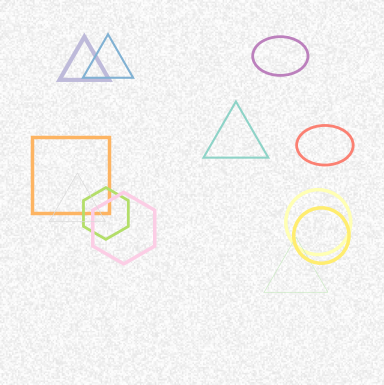[{"shape": "triangle", "thickness": 1.5, "radius": 0.49, "center": [0.613, 0.639]}, {"shape": "circle", "thickness": 2.5, "radius": 0.42, "center": [0.827, 0.423]}, {"shape": "triangle", "thickness": 3, "radius": 0.37, "center": [0.219, 0.83]}, {"shape": "oval", "thickness": 2, "radius": 0.37, "center": [0.844, 0.623]}, {"shape": "triangle", "thickness": 1.5, "radius": 0.38, "center": [0.281, 0.836]}, {"shape": "square", "thickness": 2.5, "radius": 0.5, "center": [0.183, 0.546]}, {"shape": "hexagon", "thickness": 2, "radius": 0.34, "center": [0.275, 0.446]}, {"shape": "hexagon", "thickness": 2.5, "radius": 0.46, "center": [0.321, 0.407]}, {"shape": "triangle", "thickness": 0.5, "radius": 0.42, "center": [0.201, 0.466]}, {"shape": "oval", "thickness": 2, "radius": 0.36, "center": [0.728, 0.854]}, {"shape": "triangle", "thickness": 0.5, "radius": 0.48, "center": [0.769, 0.289]}, {"shape": "circle", "thickness": 2.5, "radius": 0.36, "center": [0.835, 0.388]}]